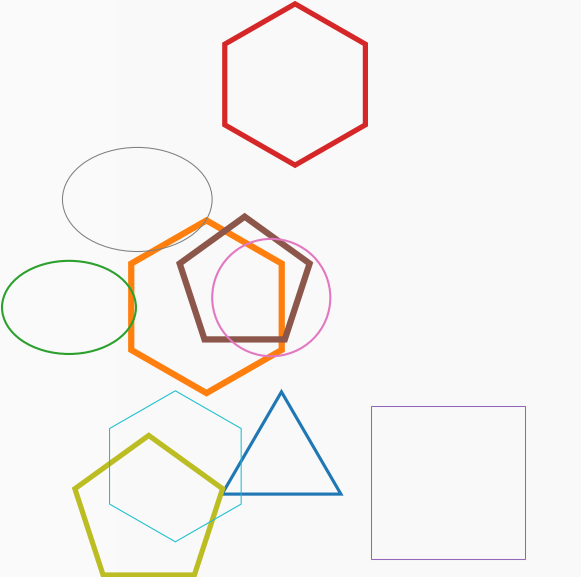[{"shape": "triangle", "thickness": 1.5, "radius": 0.59, "center": [0.484, 0.203]}, {"shape": "hexagon", "thickness": 3, "radius": 0.75, "center": [0.355, 0.468]}, {"shape": "oval", "thickness": 1, "radius": 0.58, "center": [0.119, 0.467]}, {"shape": "hexagon", "thickness": 2.5, "radius": 0.7, "center": [0.508, 0.853]}, {"shape": "square", "thickness": 0.5, "radius": 0.66, "center": [0.771, 0.164]}, {"shape": "pentagon", "thickness": 3, "radius": 0.59, "center": [0.421, 0.506]}, {"shape": "circle", "thickness": 1, "radius": 0.51, "center": [0.467, 0.484]}, {"shape": "oval", "thickness": 0.5, "radius": 0.64, "center": [0.236, 0.654]}, {"shape": "pentagon", "thickness": 2.5, "radius": 0.67, "center": [0.256, 0.112]}, {"shape": "hexagon", "thickness": 0.5, "radius": 0.65, "center": [0.302, 0.192]}]